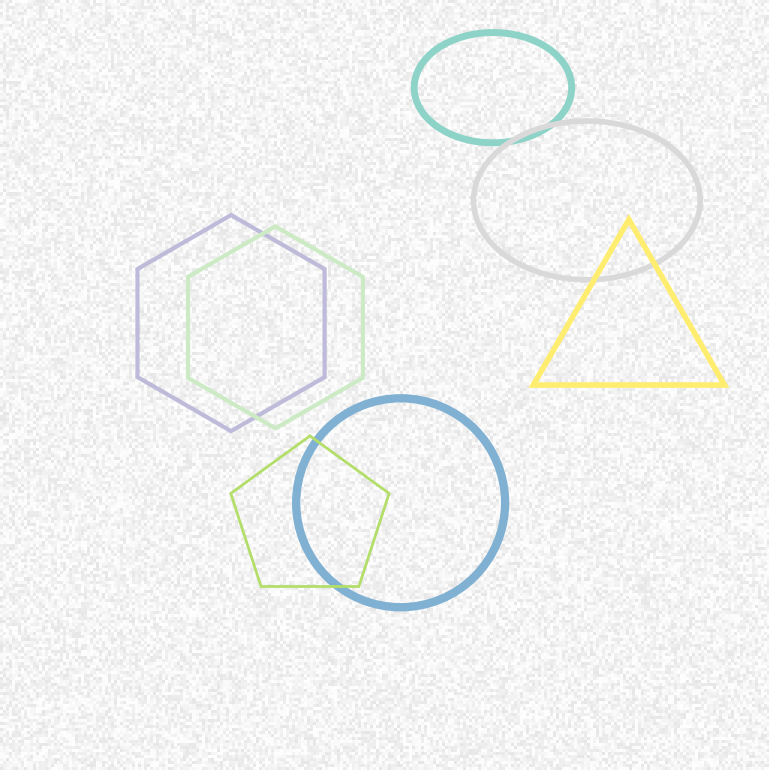[{"shape": "oval", "thickness": 2.5, "radius": 0.51, "center": [0.64, 0.886]}, {"shape": "hexagon", "thickness": 1.5, "radius": 0.7, "center": [0.3, 0.58]}, {"shape": "circle", "thickness": 3, "radius": 0.68, "center": [0.52, 0.347]}, {"shape": "pentagon", "thickness": 1, "radius": 0.54, "center": [0.403, 0.326]}, {"shape": "oval", "thickness": 2, "radius": 0.74, "center": [0.762, 0.74]}, {"shape": "hexagon", "thickness": 1.5, "radius": 0.66, "center": [0.358, 0.575]}, {"shape": "triangle", "thickness": 2, "radius": 0.72, "center": [0.817, 0.572]}]